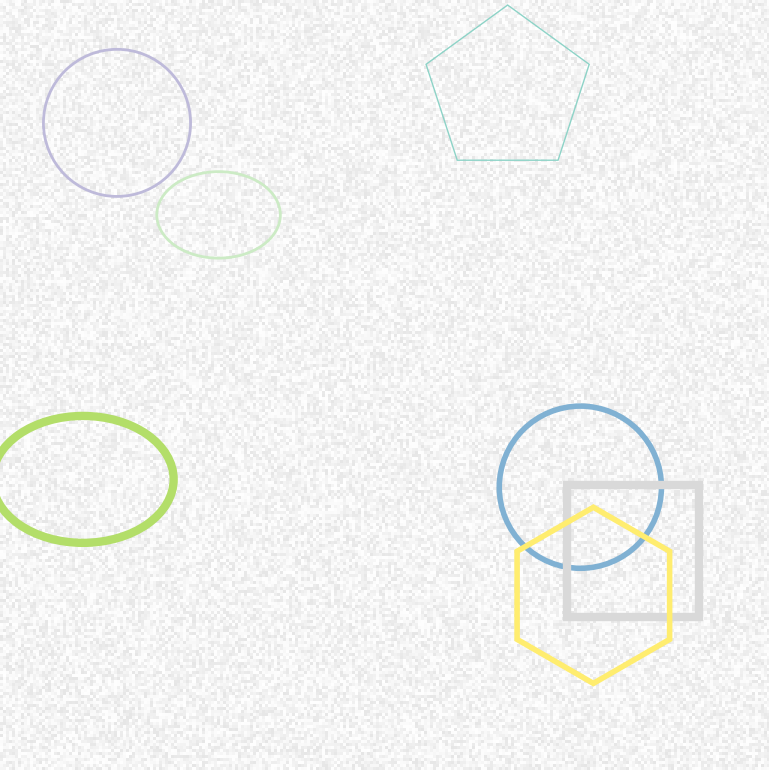[{"shape": "pentagon", "thickness": 0.5, "radius": 0.56, "center": [0.659, 0.882]}, {"shape": "circle", "thickness": 1, "radius": 0.48, "center": [0.152, 0.84]}, {"shape": "circle", "thickness": 2, "radius": 0.53, "center": [0.754, 0.367]}, {"shape": "oval", "thickness": 3, "radius": 0.59, "center": [0.108, 0.377]}, {"shape": "square", "thickness": 3, "radius": 0.43, "center": [0.822, 0.284]}, {"shape": "oval", "thickness": 1, "radius": 0.4, "center": [0.284, 0.721]}, {"shape": "hexagon", "thickness": 2, "radius": 0.57, "center": [0.771, 0.227]}]